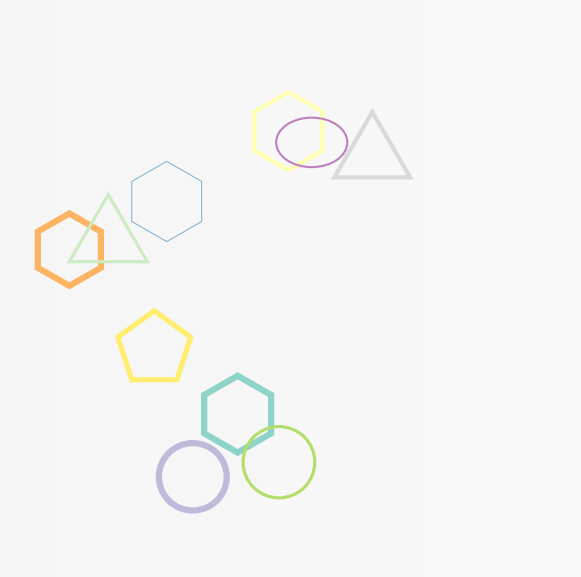[{"shape": "hexagon", "thickness": 3, "radius": 0.33, "center": [0.409, 0.282]}, {"shape": "hexagon", "thickness": 2, "radius": 0.34, "center": [0.496, 0.772]}, {"shape": "circle", "thickness": 3, "radius": 0.29, "center": [0.332, 0.174]}, {"shape": "hexagon", "thickness": 0.5, "radius": 0.35, "center": [0.287, 0.65]}, {"shape": "hexagon", "thickness": 3, "radius": 0.31, "center": [0.119, 0.567]}, {"shape": "circle", "thickness": 1.5, "radius": 0.31, "center": [0.48, 0.199]}, {"shape": "triangle", "thickness": 2, "radius": 0.38, "center": [0.64, 0.73]}, {"shape": "oval", "thickness": 1, "radius": 0.31, "center": [0.536, 0.753]}, {"shape": "triangle", "thickness": 1.5, "radius": 0.39, "center": [0.186, 0.585]}, {"shape": "pentagon", "thickness": 2.5, "radius": 0.33, "center": [0.265, 0.395]}]